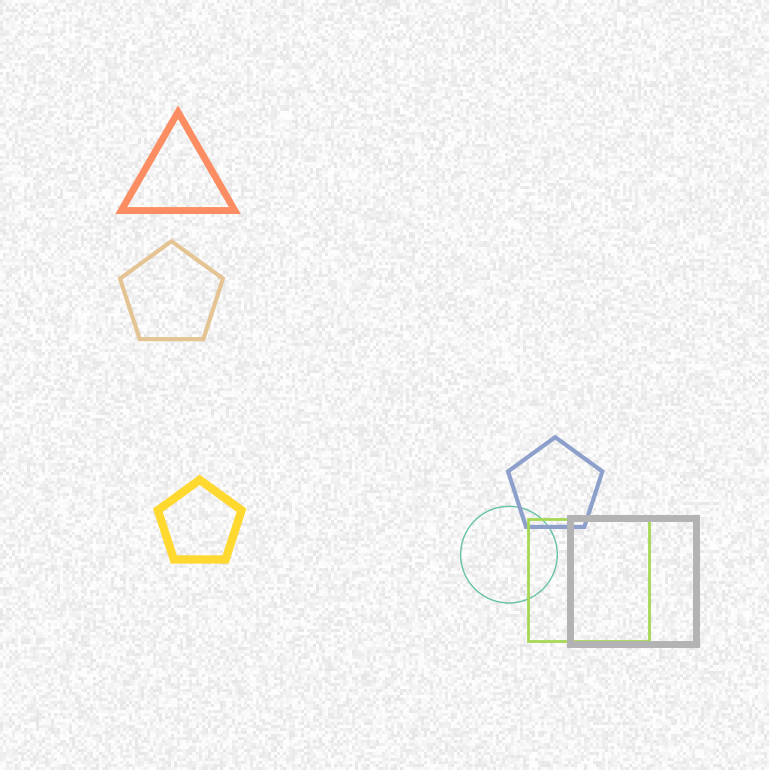[{"shape": "circle", "thickness": 0.5, "radius": 0.31, "center": [0.661, 0.28]}, {"shape": "triangle", "thickness": 2.5, "radius": 0.43, "center": [0.231, 0.769]}, {"shape": "pentagon", "thickness": 1.5, "radius": 0.32, "center": [0.721, 0.368]}, {"shape": "square", "thickness": 1, "radius": 0.39, "center": [0.764, 0.247]}, {"shape": "pentagon", "thickness": 3, "radius": 0.29, "center": [0.259, 0.32]}, {"shape": "pentagon", "thickness": 1.5, "radius": 0.35, "center": [0.223, 0.616]}, {"shape": "square", "thickness": 2.5, "radius": 0.41, "center": [0.822, 0.246]}]